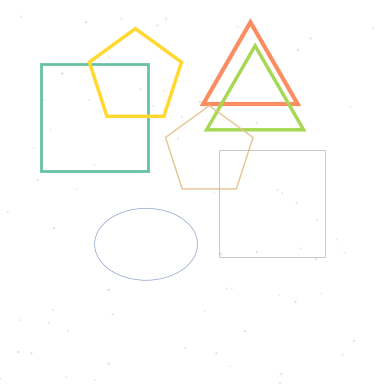[{"shape": "square", "thickness": 2, "radius": 0.69, "center": [0.246, 0.695]}, {"shape": "triangle", "thickness": 3, "radius": 0.71, "center": [0.65, 0.801]}, {"shape": "oval", "thickness": 0.5, "radius": 0.67, "center": [0.379, 0.366]}, {"shape": "triangle", "thickness": 2.5, "radius": 0.73, "center": [0.663, 0.736]}, {"shape": "pentagon", "thickness": 2.5, "radius": 0.63, "center": [0.352, 0.8]}, {"shape": "pentagon", "thickness": 1, "radius": 0.6, "center": [0.544, 0.606]}, {"shape": "square", "thickness": 0.5, "radius": 0.69, "center": [0.707, 0.472]}]